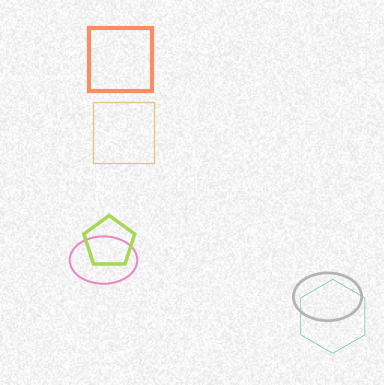[{"shape": "hexagon", "thickness": 0.5, "radius": 0.48, "center": [0.864, 0.178]}, {"shape": "square", "thickness": 3, "radius": 0.41, "center": [0.313, 0.845]}, {"shape": "oval", "thickness": 1.5, "radius": 0.44, "center": [0.269, 0.324]}, {"shape": "pentagon", "thickness": 2.5, "radius": 0.35, "center": [0.284, 0.371]}, {"shape": "square", "thickness": 1, "radius": 0.4, "center": [0.32, 0.656]}, {"shape": "oval", "thickness": 2, "radius": 0.44, "center": [0.851, 0.229]}]